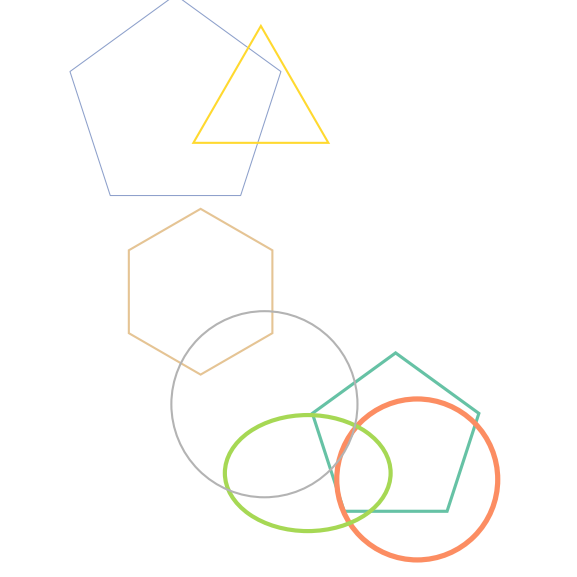[{"shape": "pentagon", "thickness": 1.5, "radius": 0.76, "center": [0.685, 0.236]}, {"shape": "circle", "thickness": 2.5, "radius": 0.7, "center": [0.723, 0.169]}, {"shape": "pentagon", "thickness": 0.5, "radius": 0.96, "center": [0.304, 0.816]}, {"shape": "oval", "thickness": 2, "radius": 0.72, "center": [0.533, 0.18]}, {"shape": "triangle", "thickness": 1, "radius": 0.67, "center": [0.452, 0.819]}, {"shape": "hexagon", "thickness": 1, "radius": 0.72, "center": [0.347, 0.494]}, {"shape": "circle", "thickness": 1, "radius": 0.81, "center": [0.458, 0.299]}]